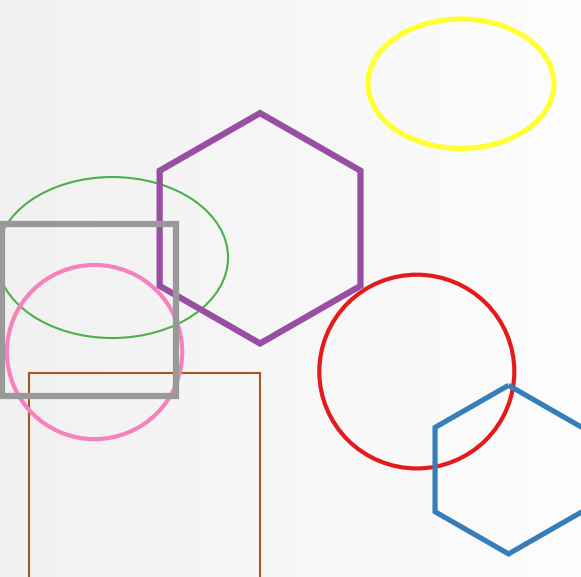[{"shape": "circle", "thickness": 2, "radius": 0.84, "center": [0.717, 0.356]}, {"shape": "hexagon", "thickness": 2.5, "radius": 0.73, "center": [0.875, 0.186]}, {"shape": "oval", "thickness": 1, "radius": 1.0, "center": [0.193, 0.553]}, {"shape": "hexagon", "thickness": 3, "radius": 1.0, "center": [0.447, 0.604]}, {"shape": "oval", "thickness": 2.5, "radius": 0.8, "center": [0.793, 0.854]}, {"shape": "square", "thickness": 1, "radius": 0.99, "center": [0.249, 0.154]}, {"shape": "circle", "thickness": 2, "radius": 0.75, "center": [0.163, 0.39]}, {"shape": "square", "thickness": 3, "radius": 0.75, "center": [0.153, 0.462]}]